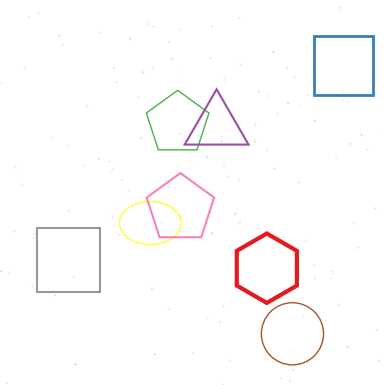[{"shape": "hexagon", "thickness": 3, "radius": 0.45, "center": [0.693, 0.303]}, {"shape": "square", "thickness": 2, "radius": 0.38, "center": [0.892, 0.83]}, {"shape": "pentagon", "thickness": 1, "radius": 0.43, "center": [0.461, 0.68]}, {"shape": "triangle", "thickness": 1.5, "radius": 0.48, "center": [0.563, 0.672]}, {"shape": "oval", "thickness": 1, "radius": 0.4, "center": [0.39, 0.421]}, {"shape": "circle", "thickness": 1, "radius": 0.4, "center": [0.76, 0.133]}, {"shape": "pentagon", "thickness": 1.5, "radius": 0.46, "center": [0.469, 0.458]}, {"shape": "square", "thickness": 1.5, "radius": 0.41, "center": [0.178, 0.326]}]